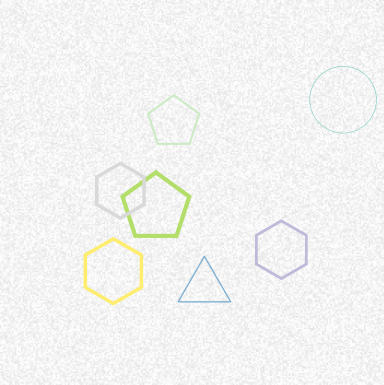[{"shape": "circle", "thickness": 0.5, "radius": 0.43, "center": [0.891, 0.741]}, {"shape": "hexagon", "thickness": 2, "radius": 0.37, "center": [0.731, 0.351]}, {"shape": "triangle", "thickness": 1, "radius": 0.39, "center": [0.531, 0.255]}, {"shape": "pentagon", "thickness": 3, "radius": 0.46, "center": [0.405, 0.461]}, {"shape": "hexagon", "thickness": 2.5, "radius": 0.36, "center": [0.313, 0.505]}, {"shape": "pentagon", "thickness": 1.5, "radius": 0.35, "center": [0.451, 0.683]}, {"shape": "hexagon", "thickness": 2.5, "radius": 0.42, "center": [0.294, 0.296]}]